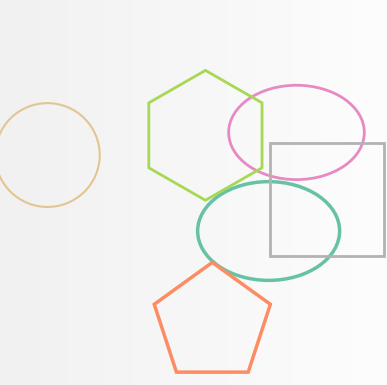[{"shape": "oval", "thickness": 2.5, "radius": 0.92, "center": [0.693, 0.4]}, {"shape": "pentagon", "thickness": 2.5, "radius": 0.79, "center": [0.548, 0.161]}, {"shape": "oval", "thickness": 2, "radius": 0.88, "center": [0.765, 0.656]}, {"shape": "hexagon", "thickness": 2, "radius": 0.84, "center": [0.53, 0.648]}, {"shape": "circle", "thickness": 1.5, "radius": 0.67, "center": [0.122, 0.597]}, {"shape": "square", "thickness": 2, "radius": 0.73, "center": [0.844, 0.481]}]